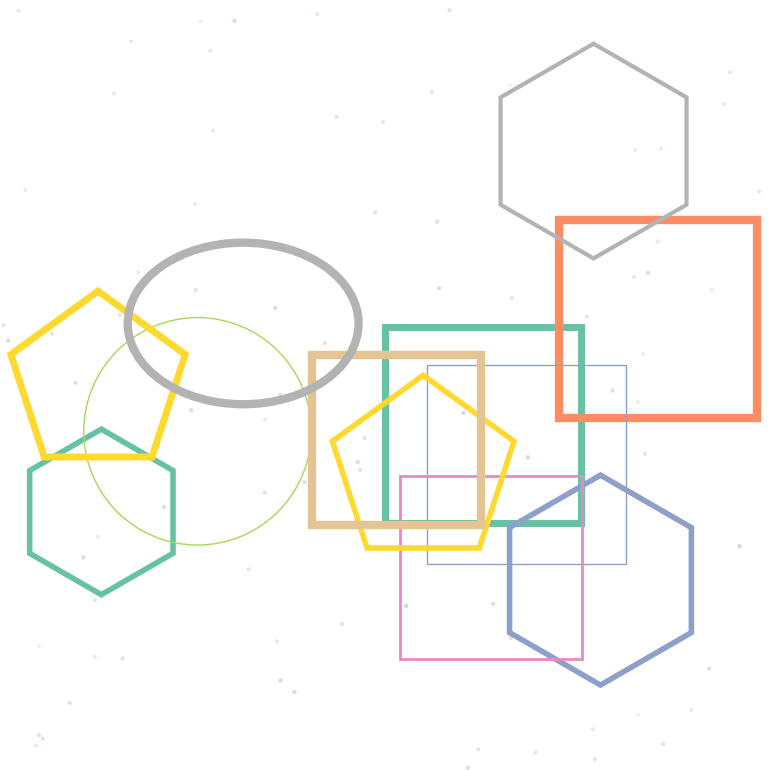[{"shape": "hexagon", "thickness": 2, "radius": 0.54, "center": [0.132, 0.335]}, {"shape": "square", "thickness": 2.5, "radius": 0.64, "center": [0.627, 0.448]}, {"shape": "square", "thickness": 3, "radius": 0.64, "center": [0.854, 0.586]}, {"shape": "hexagon", "thickness": 2, "radius": 0.68, "center": [0.78, 0.247]}, {"shape": "square", "thickness": 0.5, "radius": 0.64, "center": [0.684, 0.397]}, {"shape": "square", "thickness": 1, "radius": 0.59, "center": [0.638, 0.263]}, {"shape": "circle", "thickness": 0.5, "radius": 0.74, "center": [0.256, 0.44]}, {"shape": "pentagon", "thickness": 2, "radius": 0.62, "center": [0.55, 0.389]}, {"shape": "pentagon", "thickness": 2.5, "radius": 0.6, "center": [0.127, 0.503]}, {"shape": "square", "thickness": 3, "radius": 0.55, "center": [0.515, 0.428]}, {"shape": "hexagon", "thickness": 1.5, "radius": 0.7, "center": [0.771, 0.804]}, {"shape": "oval", "thickness": 3, "radius": 0.75, "center": [0.316, 0.58]}]